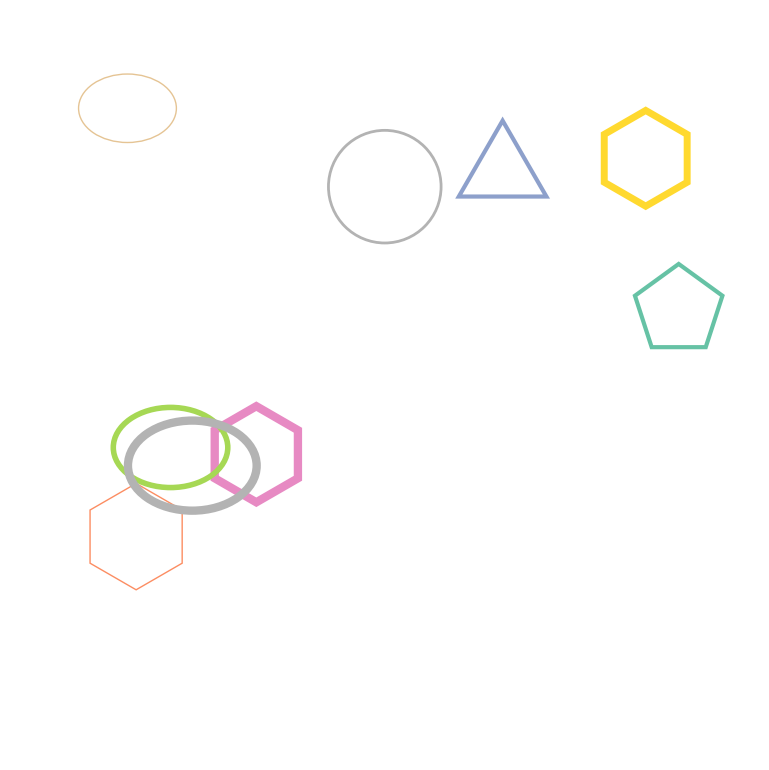[{"shape": "pentagon", "thickness": 1.5, "radius": 0.3, "center": [0.881, 0.597]}, {"shape": "hexagon", "thickness": 0.5, "radius": 0.35, "center": [0.177, 0.303]}, {"shape": "triangle", "thickness": 1.5, "radius": 0.33, "center": [0.653, 0.778]}, {"shape": "hexagon", "thickness": 3, "radius": 0.31, "center": [0.333, 0.41]}, {"shape": "oval", "thickness": 2, "radius": 0.37, "center": [0.221, 0.419]}, {"shape": "hexagon", "thickness": 2.5, "radius": 0.31, "center": [0.839, 0.794]}, {"shape": "oval", "thickness": 0.5, "radius": 0.32, "center": [0.166, 0.859]}, {"shape": "circle", "thickness": 1, "radius": 0.37, "center": [0.5, 0.758]}, {"shape": "oval", "thickness": 3, "radius": 0.42, "center": [0.25, 0.395]}]